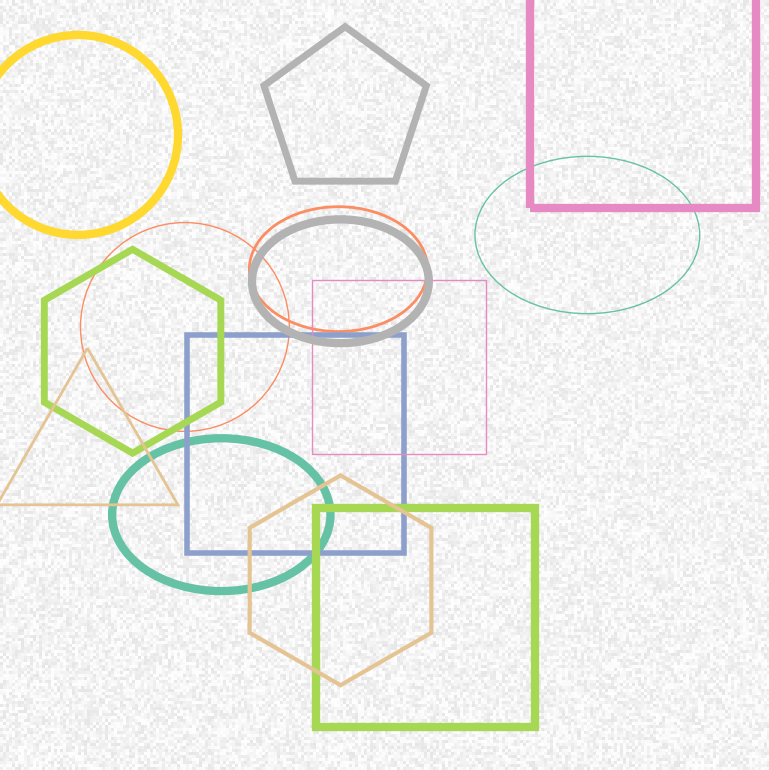[{"shape": "oval", "thickness": 3, "radius": 0.71, "center": [0.287, 0.332]}, {"shape": "oval", "thickness": 0.5, "radius": 0.73, "center": [0.763, 0.695]}, {"shape": "circle", "thickness": 0.5, "radius": 0.68, "center": [0.24, 0.575]}, {"shape": "oval", "thickness": 1, "radius": 0.58, "center": [0.44, 0.65]}, {"shape": "square", "thickness": 2, "radius": 0.71, "center": [0.384, 0.423]}, {"shape": "square", "thickness": 0.5, "radius": 0.56, "center": [0.518, 0.523]}, {"shape": "square", "thickness": 3, "radius": 0.74, "center": [0.835, 0.877]}, {"shape": "square", "thickness": 3, "radius": 0.71, "center": [0.553, 0.198]}, {"shape": "hexagon", "thickness": 2.5, "radius": 0.66, "center": [0.172, 0.544]}, {"shape": "circle", "thickness": 3, "radius": 0.65, "center": [0.101, 0.825]}, {"shape": "triangle", "thickness": 1, "radius": 0.68, "center": [0.114, 0.412]}, {"shape": "hexagon", "thickness": 1.5, "radius": 0.68, "center": [0.442, 0.246]}, {"shape": "oval", "thickness": 3, "radius": 0.57, "center": [0.442, 0.635]}, {"shape": "pentagon", "thickness": 2.5, "radius": 0.55, "center": [0.448, 0.854]}]